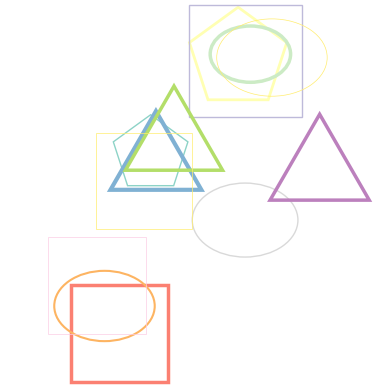[{"shape": "pentagon", "thickness": 1, "radius": 0.51, "center": [0.391, 0.6]}, {"shape": "pentagon", "thickness": 2, "radius": 0.66, "center": [0.618, 0.848]}, {"shape": "square", "thickness": 1, "radius": 0.73, "center": [0.638, 0.841]}, {"shape": "square", "thickness": 2.5, "radius": 0.63, "center": [0.309, 0.134]}, {"shape": "triangle", "thickness": 3, "radius": 0.68, "center": [0.405, 0.575]}, {"shape": "oval", "thickness": 1.5, "radius": 0.65, "center": [0.271, 0.205]}, {"shape": "triangle", "thickness": 2.5, "radius": 0.73, "center": [0.452, 0.631]}, {"shape": "square", "thickness": 0.5, "radius": 0.63, "center": [0.252, 0.259]}, {"shape": "oval", "thickness": 1, "radius": 0.69, "center": [0.637, 0.428]}, {"shape": "triangle", "thickness": 2.5, "radius": 0.74, "center": [0.83, 0.555]}, {"shape": "oval", "thickness": 2.5, "radius": 0.52, "center": [0.65, 0.859]}, {"shape": "square", "thickness": 0.5, "radius": 0.62, "center": [0.374, 0.529]}, {"shape": "oval", "thickness": 0.5, "radius": 0.72, "center": [0.706, 0.851]}]